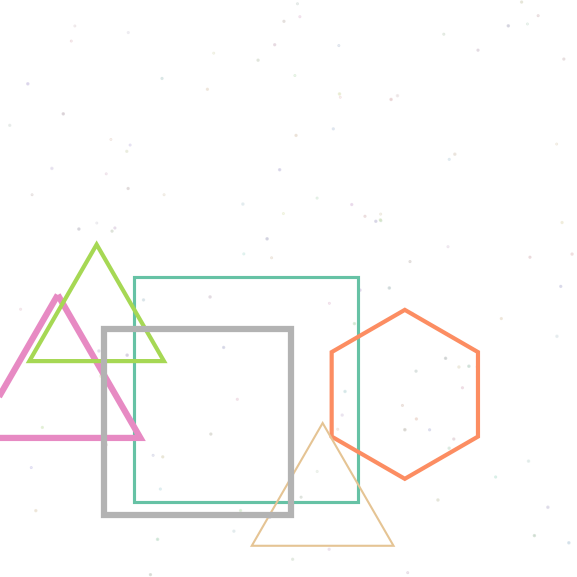[{"shape": "square", "thickness": 1.5, "radius": 0.97, "center": [0.426, 0.325]}, {"shape": "hexagon", "thickness": 2, "radius": 0.73, "center": [0.701, 0.316]}, {"shape": "triangle", "thickness": 3, "radius": 0.83, "center": [0.1, 0.323]}, {"shape": "triangle", "thickness": 2, "radius": 0.67, "center": [0.167, 0.441]}, {"shape": "triangle", "thickness": 1, "radius": 0.71, "center": [0.559, 0.125]}, {"shape": "square", "thickness": 3, "radius": 0.81, "center": [0.342, 0.268]}]